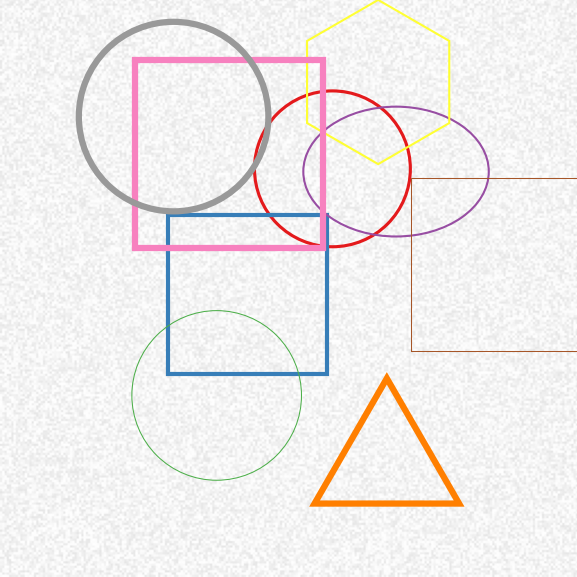[{"shape": "circle", "thickness": 1.5, "radius": 0.67, "center": [0.576, 0.707]}, {"shape": "square", "thickness": 2, "radius": 0.69, "center": [0.429, 0.49]}, {"shape": "circle", "thickness": 0.5, "radius": 0.73, "center": [0.375, 0.314]}, {"shape": "oval", "thickness": 1, "radius": 0.8, "center": [0.686, 0.702]}, {"shape": "triangle", "thickness": 3, "radius": 0.72, "center": [0.67, 0.199]}, {"shape": "hexagon", "thickness": 1, "radius": 0.71, "center": [0.655, 0.857]}, {"shape": "square", "thickness": 0.5, "radius": 0.75, "center": [0.862, 0.541]}, {"shape": "square", "thickness": 3, "radius": 0.81, "center": [0.396, 0.732]}, {"shape": "circle", "thickness": 3, "radius": 0.82, "center": [0.301, 0.797]}]